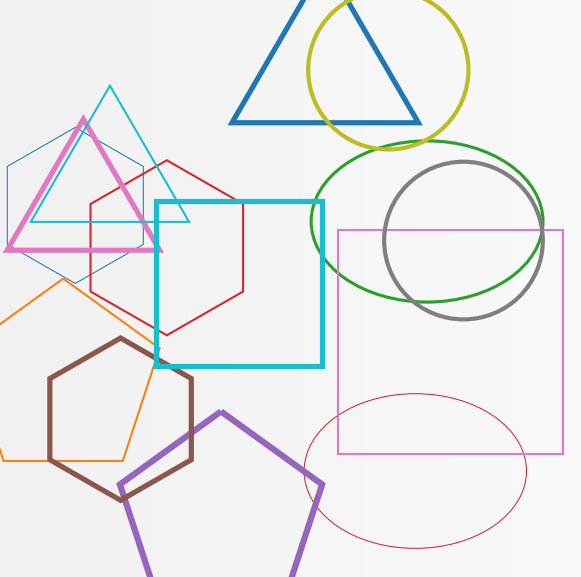[{"shape": "hexagon", "thickness": 0.5, "radius": 0.68, "center": [0.13, 0.643]}, {"shape": "triangle", "thickness": 2.5, "radius": 0.93, "center": [0.559, 0.879]}, {"shape": "pentagon", "thickness": 1, "radius": 0.87, "center": [0.109, 0.342]}, {"shape": "oval", "thickness": 1.5, "radius": 1.0, "center": [0.735, 0.616]}, {"shape": "oval", "thickness": 0.5, "radius": 0.96, "center": [0.715, 0.184]}, {"shape": "hexagon", "thickness": 1, "radius": 0.76, "center": [0.287, 0.57]}, {"shape": "pentagon", "thickness": 3, "radius": 0.91, "center": [0.38, 0.104]}, {"shape": "hexagon", "thickness": 2.5, "radius": 0.7, "center": [0.207, 0.273]}, {"shape": "square", "thickness": 1, "radius": 0.97, "center": [0.775, 0.407]}, {"shape": "triangle", "thickness": 2.5, "radius": 0.76, "center": [0.143, 0.642]}, {"shape": "circle", "thickness": 2, "radius": 0.68, "center": [0.797, 0.583]}, {"shape": "circle", "thickness": 2, "radius": 0.69, "center": [0.668, 0.878]}, {"shape": "square", "thickness": 2.5, "radius": 0.72, "center": [0.412, 0.508]}, {"shape": "triangle", "thickness": 1, "radius": 0.79, "center": [0.189, 0.694]}]